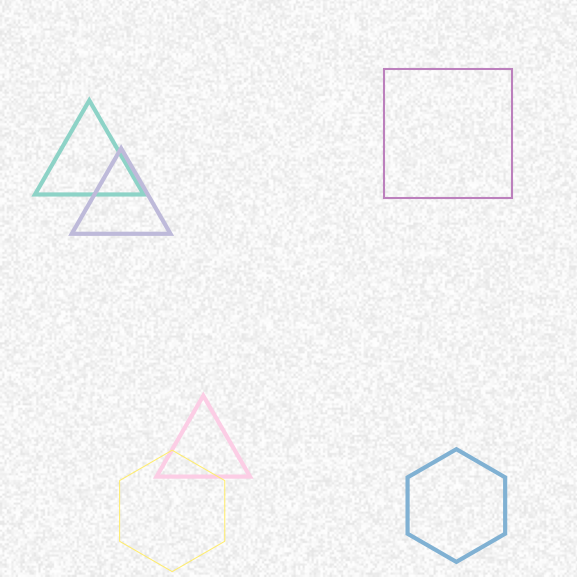[{"shape": "triangle", "thickness": 2, "radius": 0.54, "center": [0.155, 0.717]}, {"shape": "triangle", "thickness": 2, "radius": 0.49, "center": [0.21, 0.644]}, {"shape": "hexagon", "thickness": 2, "radius": 0.49, "center": [0.79, 0.124]}, {"shape": "triangle", "thickness": 2, "radius": 0.47, "center": [0.352, 0.221]}, {"shape": "square", "thickness": 1, "radius": 0.56, "center": [0.776, 0.768]}, {"shape": "hexagon", "thickness": 0.5, "radius": 0.53, "center": [0.298, 0.114]}]